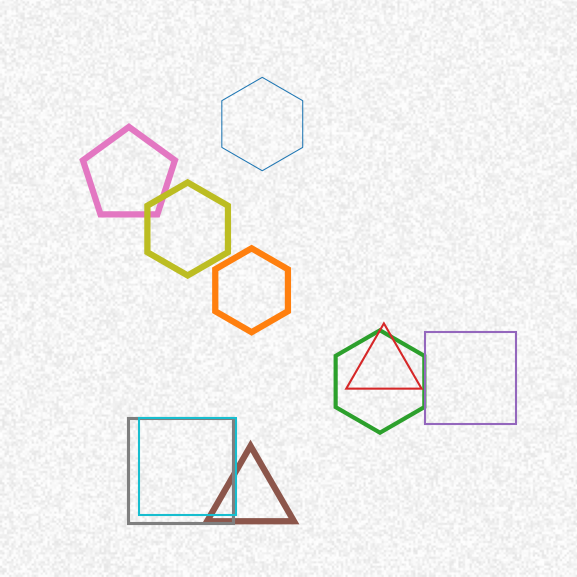[{"shape": "hexagon", "thickness": 0.5, "radius": 0.4, "center": [0.454, 0.784]}, {"shape": "hexagon", "thickness": 3, "radius": 0.36, "center": [0.436, 0.497]}, {"shape": "hexagon", "thickness": 2, "radius": 0.44, "center": [0.658, 0.339]}, {"shape": "triangle", "thickness": 1, "radius": 0.38, "center": [0.665, 0.364]}, {"shape": "square", "thickness": 1, "radius": 0.39, "center": [0.815, 0.345]}, {"shape": "triangle", "thickness": 3, "radius": 0.43, "center": [0.434, 0.14]}, {"shape": "pentagon", "thickness": 3, "radius": 0.42, "center": [0.223, 0.696]}, {"shape": "square", "thickness": 1.5, "radius": 0.46, "center": [0.313, 0.184]}, {"shape": "hexagon", "thickness": 3, "radius": 0.4, "center": [0.325, 0.603]}, {"shape": "square", "thickness": 1, "radius": 0.42, "center": [0.324, 0.192]}]